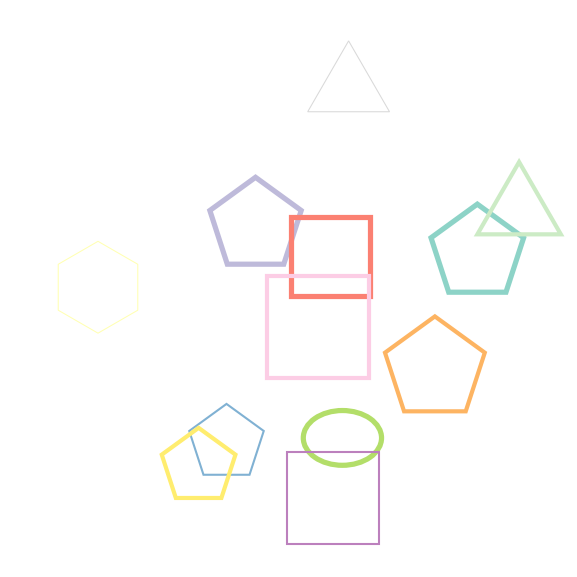[{"shape": "pentagon", "thickness": 2.5, "radius": 0.42, "center": [0.827, 0.561]}, {"shape": "hexagon", "thickness": 0.5, "radius": 0.4, "center": [0.17, 0.502]}, {"shape": "pentagon", "thickness": 2.5, "radius": 0.42, "center": [0.442, 0.609]}, {"shape": "square", "thickness": 2.5, "radius": 0.34, "center": [0.573, 0.555]}, {"shape": "pentagon", "thickness": 1, "radius": 0.34, "center": [0.392, 0.232]}, {"shape": "pentagon", "thickness": 2, "radius": 0.45, "center": [0.753, 0.36]}, {"shape": "oval", "thickness": 2.5, "radius": 0.34, "center": [0.593, 0.241]}, {"shape": "square", "thickness": 2, "radius": 0.44, "center": [0.551, 0.432]}, {"shape": "triangle", "thickness": 0.5, "radius": 0.41, "center": [0.604, 0.847]}, {"shape": "square", "thickness": 1, "radius": 0.4, "center": [0.577, 0.137]}, {"shape": "triangle", "thickness": 2, "radius": 0.42, "center": [0.899, 0.635]}, {"shape": "pentagon", "thickness": 2, "radius": 0.34, "center": [0.344, 0.191]}]